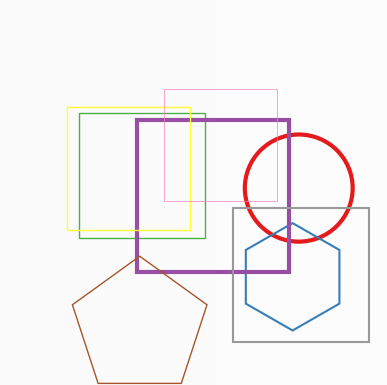[{"shape": "circle", "thickness": 3, "radius": 0.7, "center": [0.771, 0.511]}, {"shape": "hexagon", "thickness": 1.5, "radius": 0.7, "center": [0.755, 0.281]}, {"shape": "square", "thickness": 1, "radius": 0.81, "center": [0.367, 0.545]}, {"shape": "square", "thickness": 3, "radius": 0.98, "center": [0.549, 0.491]}, {"shape": "square", "thickness": 1, "radius": 0.79, "center": [0.333, 0.563]}, {"shape": "pentagon", "thickness": 1, "radius": 0.91, "center": [0.36, 0.152]}, {"shape": "square", "thickness": 0.5, "radius": 0.73, "center": [0.57, 0.623]}, {"shape": "square", "thickness": 1.5, "radius": 0.87, "center": [0.777, 0.286]}]